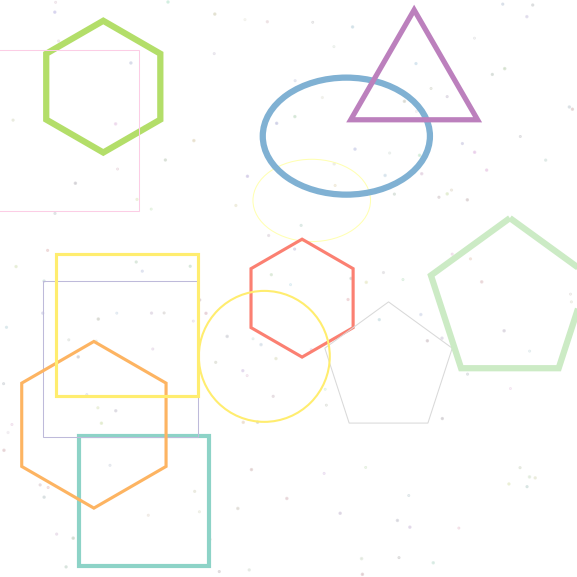[{"shape": "square", "thickness": 2, "radius": 0.56, "center": [0.25, 0.132]}, {"shape": "oval", "thickness": 0.5, "radius": 0.51, "center": [0.54, 0.652]}, {"shape": "square", "thickness": 0.5, "radius": 0.67, "center": [0.209, 0.377]}, {"shape": "hexagon", "thickness": 1.5, "radius": 0.51, "center": [0.523, 0.483]}, {"shape": "oval", "thickness": 3, "radius": 0.72, "center": [0.6, 0.763]}, {"shape": "hexagon", "thickness": 1.5, "radius": 0.72, "center": [0.163, 0.264]}, {"shape": "hexagon", "thickness": 3, "radius": 0.57, "center": [0.179, 0.849]}, {"shape": "square", "thickness": 0.5, "radius": 0.7, "center": [0.101, 0.774]}, {"shape": "pentagon", "thickness": 0.5, "radius": 0.58, "center": [0.673, 0.36]}, {"shape": "triangle", "thickness": 2.5, "radius": 0.63, "center": [0.717, 0.855]}, {"shape": "pentagon", "thickness": 3, "radius": 0.72, "center": [0.883, 0.478]}, {"shape": "circle", "thickness": 1, "radius": 0.57, "center": [0.458, 0.382]}, {"shape": "square", "thickness": 1.5, "radius": 0.61, "center": [0.22, 0.436]}]